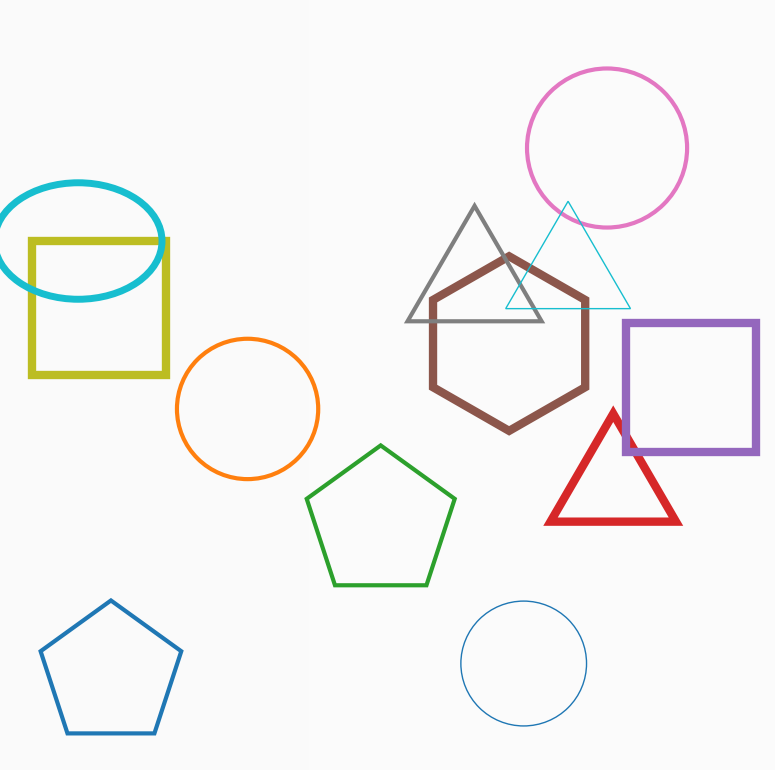[{"shape": "circle", "thickness": 0.5, "radius": 0.41, "center": [0.676, 0.138]}, {"shape": "pentagon", "thickness": 1.5, "radius": 0.48, "center": [0.143, 0.125]}, {"shape": "circle", "thickness": 1.5, "radius": 0.46, "center": [0.319, 0.469]}, {"shape": "pentagon", "thickness": 1.5, "radius": 0.5, "center": [0.491, 0.321]}, {"shape": "triangle", "thickness": 3, "radius": 0.47, "center": [0.791, 0.369]}, {"shape": "square", "thickness": 3, "radius": 0.42, "center": [0.892, 0.496]}, {"shape": "hexagon", "thickness": 3, "radius": 0.57, "center": [0.657, 0.554]}, {"shape": "circle", "thickness": 1.5, "radius": 0.52, "center": [0.783, 0.808]}, {"shape": "triangle", "thickness": 1.5, "radius": 0.5, "center": [0.612, 0.633]}, {"shape": "square", "thickness": 3, "radius": 0.43, "center": [0.128, 0.6]}, {"shape": "oval", "thickness": 2.5, "radius": 0.54, "center": [0.101, 0.687]}, {"shape": "triangle", "thickness": 0.5, "radius": 0.46, "center": [0.733, 0.646]}]